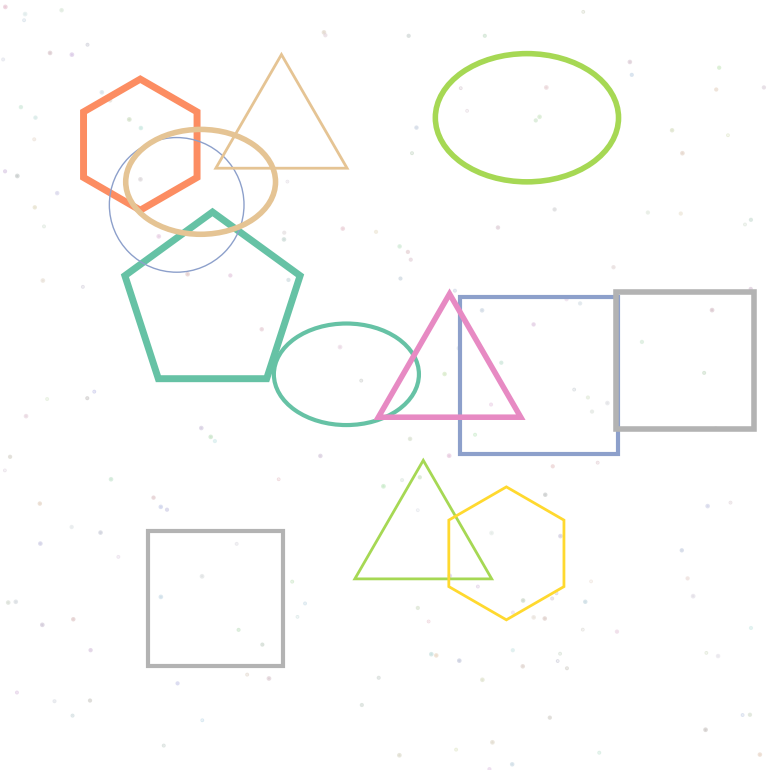[{"shape": "pentagon", "thickness": 2.5, "radius": 0.6, "center": [0.276, 0.605]}, {"shape": "oval", "thickness": 1.5, "radius": 0.47, "center": [0.45, 0.514]}, {"shape": "hexagon", "thickness": 2.5, "radius": 0.43, "center": [0.182, 0.812]}, {"shape": "circle", "thickness": 0.5, "radius": 0.44, "center": [0.229, 0.734]}, {"shape": "square", "thickness": 1.5, "radius": 0.51, "center": [0.7, 0.512]}, {"shape": "triangle", "thickness": 2, "radius": 0.53, "center": [0.584, 0.512]}, {"shape": "oval", "thickness": 2, "radius": 0.59, "center": [0.684, 0.847]}, {"shape": "triangle", "thickness": 1, "radius": 0.51, "center": [0.55, 0.3]}, {"shape": "hexagon", "thickness": 1, "radius": 0.43, "center": [0.658, 0.281]}, {"shape": "triangle", "thickness": 1, "radius": 0.49, "center": [0.366, 0.831]}, {"shape": "oval", "thickness": 2, "radius": 0.49, "center": [0.261, 0.764]}, {"shape": "square", "thickness": 2, "radius": 0.45, "center": [0.89, 0.532]}, {"shape": "square", "thickness": 1.5, "radius": 0.44, "center": [0.28, 0.222]}]